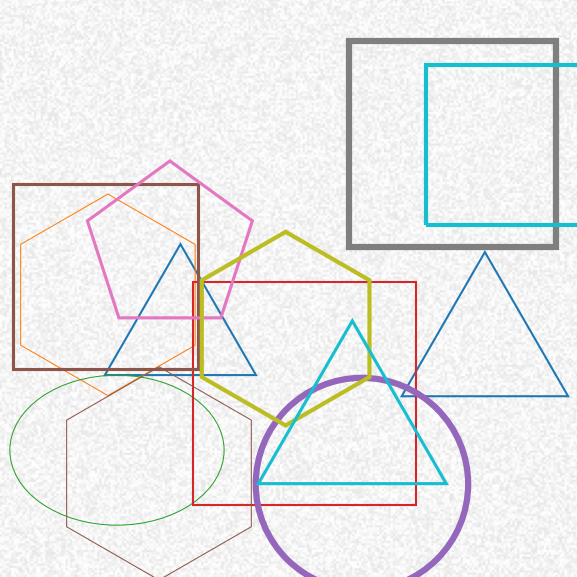[{"shape": "triangle", "thickness": 1, "radius": 0.76, "center": [0.312, 0.425]}, {"shape": "triangle", "thickness": 1, "radius": 0.83, "center": [0.84, 0.396]}, {"shape": "hexagon", "thickness": 0.5, "radius": 0.87, "center": [0.187, 0.489]}, {"shape": "oval", "thickness": 0.5, "radius": 0.93, "center": [0.203, 0.22]}, {"shape": "square", "thickness": 1, "radius": 0.97, "center": [0.528, 0.318]}, {"shape": "circle", "thickness": 3, "radius": 0.92, "center": [0.627, 0.161]}, {"shape": "square", "thickness": 1.5, "radius": 0.8, "center": [0.182, 0.52]}, {"shape": "hexagon", "thickness": 0.5, "radius": 0.92, "center": [0.275, 0.179]}, {"shape": "pentagon", "thickness": 1.5, "radius": 0.75, "center": [0.294, 0.57]}, {"shape": "square", "thickness": 3, "radius": 0.9, "center": [0.783, 0.75]}, {"shape": "hexagon", "thickness": 2, "radius": 0.84, "center": [0.495, 0.43]}, {"shape": "triangle", "thickness": 1.5, "radius": 0.94, "center": [0.61, 0.256]}, {"shape": "square", "thickness": 2, "radius": 0.69, "center": [0.877, 0.748]}]